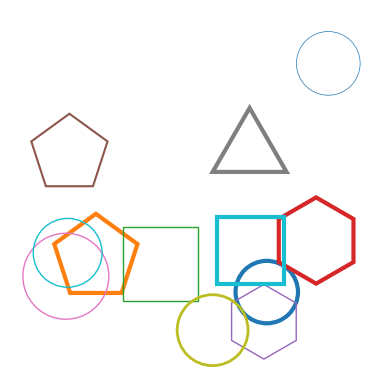[{"shape": "circle", "thickness": 3, "radius": 0.41, "center": [0.693, 0.241]}, {"shape": "circle", "thickness": 0.5, "radius": 0.41, "center": [0.853, 0.835]}, {"shape": "pentagon", "thickness": 3, "radius": 0.57, "center": [0.249, 0.331]}, {"shape": "square", "thickness": 1, "radius": 0.48, "center": [0.417, 0.314]}, {"shape": "hexagon", "thickness": 3, "radius": 0.56, "center": [0.821, 0.375]}, {"shape": "hexagon", "thickness": 1, "radius": 0.48, "center": [0.685, 0.164]}, {"shape": "pentagon", "thickness": 1.5, "radius": 0.52, "center": [0.18, 0.6]}, {"shape": "circle", "thickness": 1, "radius": 0.56, "center": [0.171, 0.283]}, {"shape": "triangle", "thickness": 3, "radius": 0.55, "center": [0.648, 0.609]}, {"shape": "circle", "thickness": 2, "radius": 0.46, "center": [0.552, 0.142]}, {"shape": "circle", "thickness": 1, "radius": 0.45, "center": [0.176, 0.343]}, {"shape": "square", "thickness": 3, "radius": 0.44, "center": [0.65, 0.35]}]